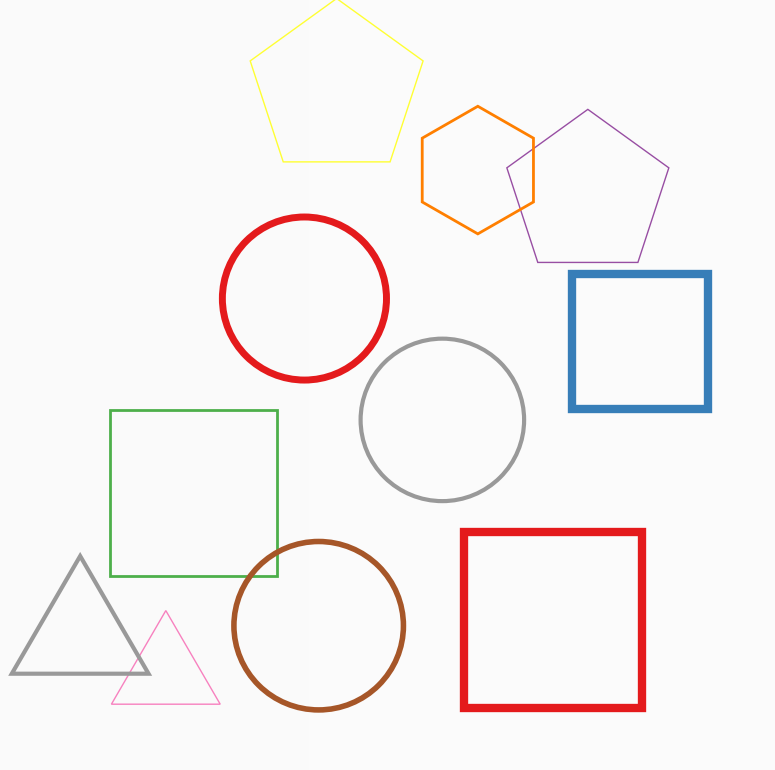[{"shape": "circle", "thickness": 2.5, "radius": 0.53, "center": [0.393, 0.612]}, {"shape": "square", "thickness": 3, "radius": 0.57, "center": [0.714, 0.195]}, {"shape": "square", "thickness": 3, "radius": 0.44, "center": [0.826, 0.557]}, {"shape": "square", "thickness": 1, "radius": 0.54, "center": [0.25, 0.36]}, {"shape": "pentagon", "thickness": 0.5, "radius": 0.55, "center": [0.759, 0.748]}, {"shape": "hexagon", "thickness": 1, "radius": 0.41, "center": [0.617, 0.779]}, {"shape": "pentagon", "thickness": 0.5, "radius": 0.59, "center": [0.434, 0.885]}, {"shape": "circle", "thickness": 2, "radius": 0.55, "center": [0.411, 0.187]}, {"shape": "triangle", "thickness": 0.5, "radius": 0.41, "center": [0.214, 0.126]}, {"shape": "triangle", "thickness": 1.5, "radius": 0.51, "center": [0.103, 0.176]}, {"shape": "circle", "thickness": 1.5, "radius": 0.53, "center": [0.571, 0.455]}]